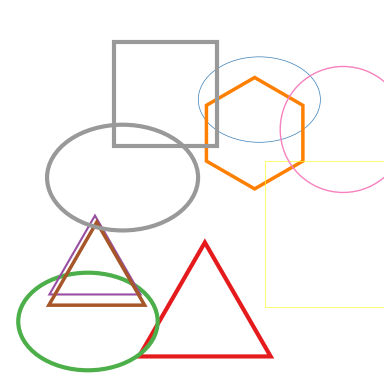[{"shape": "triangle", "thickness": 3, "radius": 0.99, "center": [0.532, 0.173]}, {"shape": "oval", "thickness": 0.5, "radius": 0.79, "center": [0.674, 0.741]}, {"shape": "oval", "thickness": 3, "radius": 0.91, "center": [0.228, 0.165]}, {"shape": "triangle", "thickness": 1.5, "radius": 0.68, "center": [0.247, 0.303]}, {"shape": "hexagon", "thickness": 2.5, "radius": 0.72, "center": [0.661, 0.654]}, {"shape": "square", "thickness": 0.5, "radius": 0.95, "center": [0.877, 0.392]}, {"shape": "triangle", "thickness": 2.5, "radius": 0.72, "center": [0.251, 0.279]}, {"shape": "circle", "thickness": 1, "radius": 0.82, "center": [0.891, 0.664]}, {"shape": "oval", "thickness": 3, "radius": 0.98, "center": [0.318, 0.539]}, {"shape": "square", "thickness": 3, "radius": 0.67, "center": [0.43, 0.756]}]